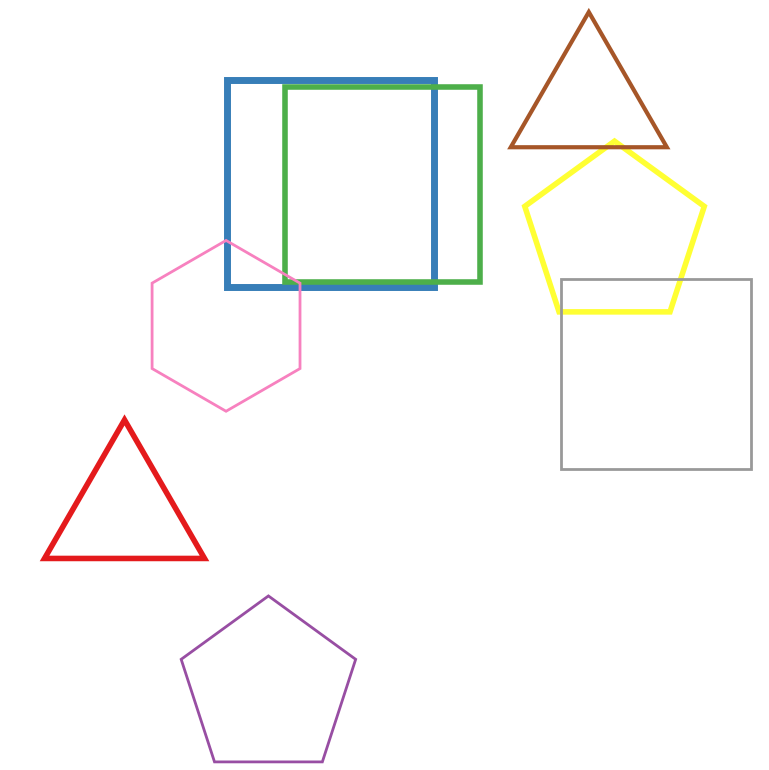[{"shape": "triangle", "thickness": 2, "radius": 0.6, "center": [0.162, 0.335]}, {"shape": "square", "thickness": 2.5, "radius": 0.67, "center": [0.429, 0.762]}, {"shape": "square", "thickness": 2, "radius": 0.63, "center": [0.497, 0.76]}, {"shape": "pentagon", "thickness": 1, "radius": 0.6, "center": [0.349, 0.107]}, {"shape": "pentagon", "thickness": 2, "radius": 0.61, "center": [0.798, 0.694]}, {"shape": "triangle", "thickness": 1.5, "radius": 0.59, "center": [0.765, 0.867]}, {"shape": "hexagon", "thickness": 1, "radius": 0.55, "center": [0.294, 0.577]}, {"shape": "square", "thickness": 1, "radius": 0.62, "center": [0.852, 0.514]}]